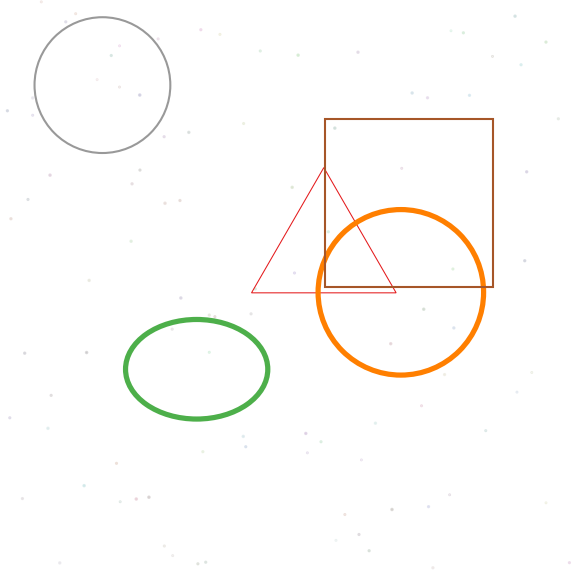[{"shape": "triangle", "thickness": 0.5, "radius": 0.72, "center": [0.561, 0.564]}, {"shape": "oval", "thickness": 2.5, "radius": 0.62, "center": [0.341, 0.36]}, {"shape": "circle", "thickness": 2.5, "radius": 0.72, "center": [0.694, 0.493]}, {"shape": "square", "thickness": 1, "radius": 0.73, "center": [0.708, 0.648]}, {"shape": "circle", "thickness": 1, "radius": 0.59, "center": [0.177, 0.852]}]